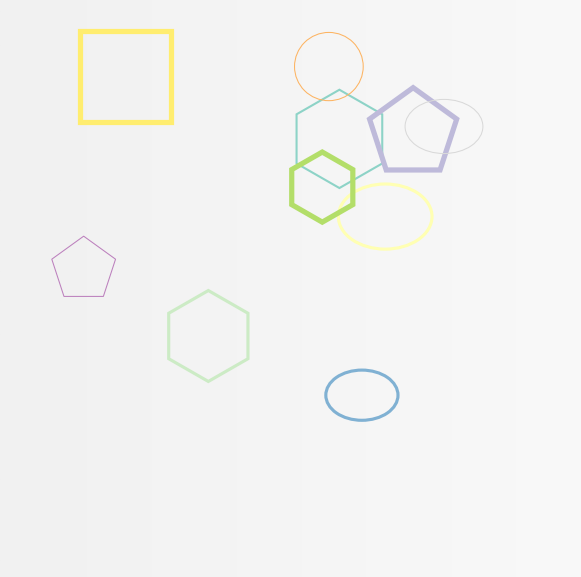[{"shape": "hexagon", "thickness": 1, "radius": 0.43, "center": [0.584, 0.759]}, {"shape": "oval", "thickness": 1.5, "radius": 0.4, "center": [0.663, 0.624]}, {"shape": "pentagon", "thickness": 2.5, "radius": 0.39, "center": [0.711, 0.769]}, {"shape": "oval", "thickness": 1.5, "radius": 0.31, "center": [0.623, 0.315]}, {"shape": "circle", "thickness": 0.5, "radius": 0.3, "center": [0.566, 0.884]}, {"shape": "hexagon", "thickness": 2.5, "radius": 0.3, "center": [0.554, 0.675]}, {"shape": "oval", "thickness": 0.5, "radius": 0.33, "center": [0.764, 0.78]}, {"shape": "pentagon", "thickness": 0.5, "radius": 0.29, "center": [0.144, 0.533]}, {"shape": "hexagon", "thickness": 1.5, "radius": 0.39, "center": [0.358, 0.417]}, {"shape": "square", "thickness": 2.5, "radius": 0.39, "center": [0.216, 0.867]}]